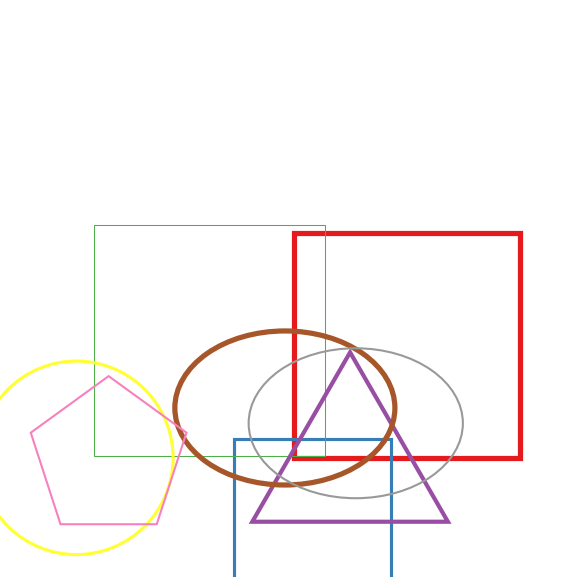[{"shape": "square", "thickness": 2.5, "radius": 0.98, "center": [0.705, 0.401]}, {"shape": "square", "thickness": 1.5, "radius": 0.68, "center": [0.541, 0.104]}, {"shape": "square", "thickness": 0.5, "radius": 1.0, "center": [0.362, 0.41]}, {"shape": "triangle", "thickness": 2, "radius": 0.98, "center": [0.606, 0.193]}, {"shape": "circle", "thickness": 1.5, "radius": 0.84, "center": [0.132, 0.206]}, {"shape": "oval", "thickness": 2.5, "radius": 0.95, "center": [0.493, 0.293]}, {"shape": "pentagon", "thickness": 1, "radius": 0.71, "center": [0.188, 0.206]}, {"shape": "oval", "thickness": 1, "radius": 0.93, "center": [0.616, 0.266]}]